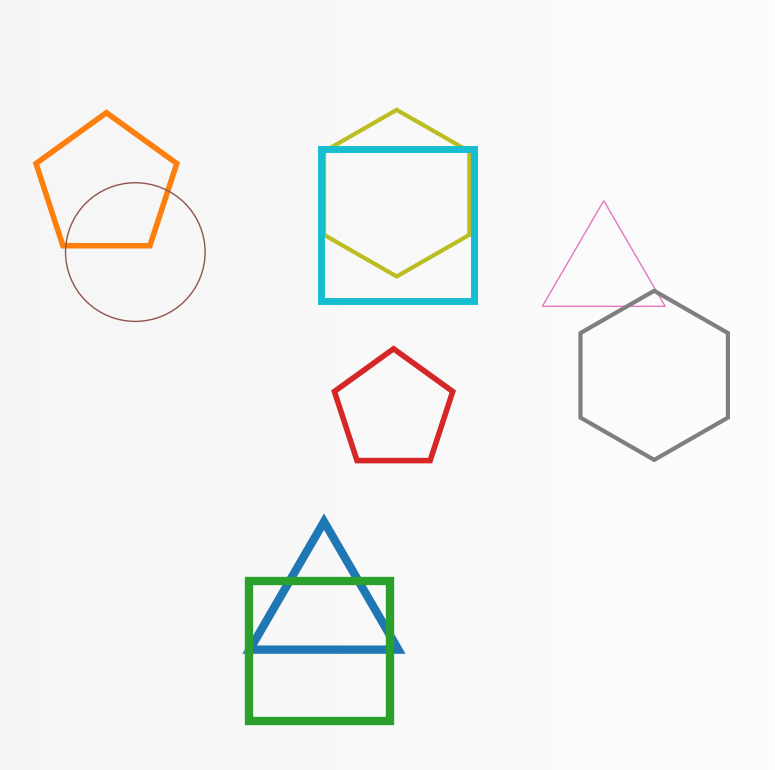[{"shape": "triangle", "thickness": 3, "radius": 0.55, "center": [0.418, 0.212]}, {"shape": "pentagon", "thickness": 2, "radius": 0.48, "center": [0.137, 0.758]}, {"shape": "square", "thickness": 3, "radius": 0.46, "center": [0.413, 0.155]}, {"shape": "pentagon", "thickness": 2, "radius": 0.4, "center": [0.508, 0.467]}, {"shape": "circle", "thickness": 0.5, "radius": 0.45, "center": [0.175, 0.673]}, {"shape": "triangle", "thickness": 0.5, "radius": 0.46, "center": [0.779, 0.648]}, {"shape": "hexagon", "thickness": 1.5, "radius": 0.55, "center": [0.844, 0.513]}, {"shape": "hexagon", "thickness": 1.5, "radius": 0.54, "center": [0.512, 0.749]}, {"shape": "square", "thickness": 2.5, "radius": 0.49, "center": [0.513, 0.708]}]